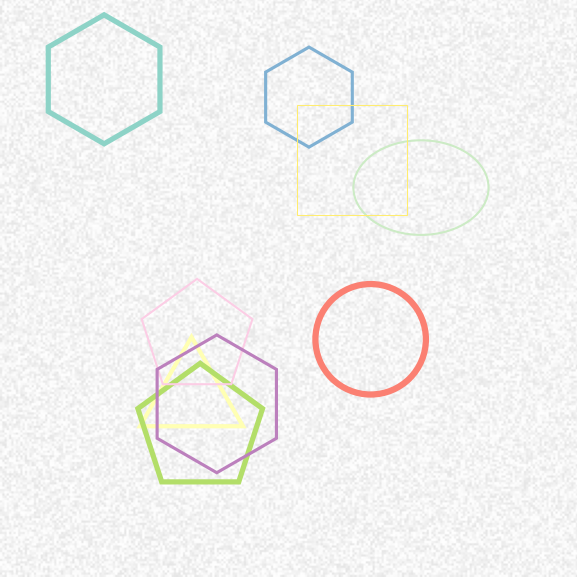[{"shape": "hexagon", "thickness": 2.5, "radius": 0.56, "center": [0.18, 0.862]}, {"shape": "triangle", "thickness": 2, "radius": 0.51, "center": [0.332, 0.313]}, {"shape": "circle", "thickness": 3, "radius": 0.48, "center": [0.642, 0.412]}, {"shape": "hexagon", "thickness": 1.5, "radius": 0.43, "center": [0.535, 0.831]}, {"shape": "pentagon", "thickness": 2.5, "radius": 0.57, "center": [0.347, 0.257]}, {"shape": "pentagon", "thickness": 1, "radius": 0.5, "center": [0.341, 0.415]}, {"shape": "hexagon", "thickness": 1.5, "radius": 0.6, "center": [0.375, 0.3]}, {"shape": "oval", "thickness": 1, "radius": 0.59, "center": [0.729, 0.674]}, {"shape": "square", "thickness": 0.5, "radius": 0.48, "center": [0.61, 0.722]}]